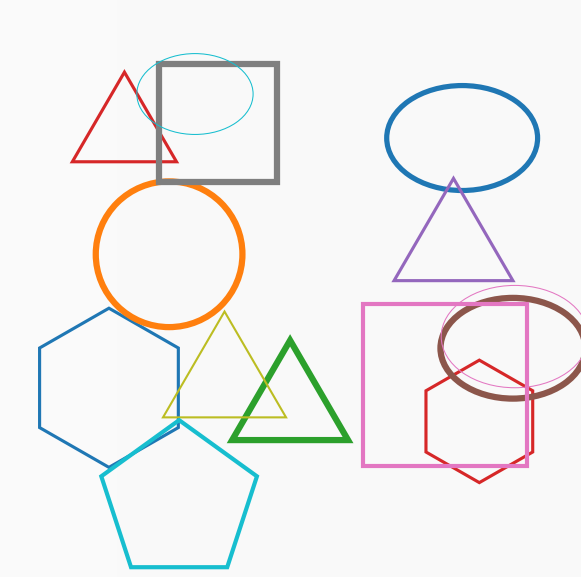[{"shape": "oval", "thickness": 2.5, "radius": 0.65, "center": [0.795, 0.76]}, {"shape": "hexagon", "thickness": 1.5, "radius": 0.69, "center": [0.187, 0.328]}, {"shape": "circle", "thickness": 3, "radius": 0.63, "center": [0.291, 0.559]}, {"shape": "triangle", "thickness": 3, "radius": 0.58, "center": [0.499, 0.295]}, {"shape": "triangle", "thickness": 1.5, "radius": 0.52, "center": [0.214, 0.771]}, {"shape": "hexagon", "thickness": 1.5, "radius": 0.53, "center": [0.825, 0.269]}, {"shape": "triangle", "thickness": 1.5, "radius": 0.59, "center": [0.78, 0.572]}, {"shape": "oval", "thickness": 3, "radius": 0.62, "center": [0.882, 0.396]}, {"shape": "oval", "thickness": 0.5, "radius": 0.63, "center": [0.886, 0.416]}, {"shape": "square", "thickness": 2, "radius": 0.7, "center": [0.766, 0.333]}, {"shape": "square", "thickness": 3, "radius": 0.51, "center": [0.375, 0.786]}, {"shape": "triangle", "thickness": 1, "radius": 0.61, "center": [0.386, 0.338]}, {"shape": "pentagon", "thickness": 2, "radius": 0.7, "center": [0.308, 0.131]}, {"shape": "oval", "thickness": 0.5, "radius": 0.5, "center": [0.335, 0.836]}]